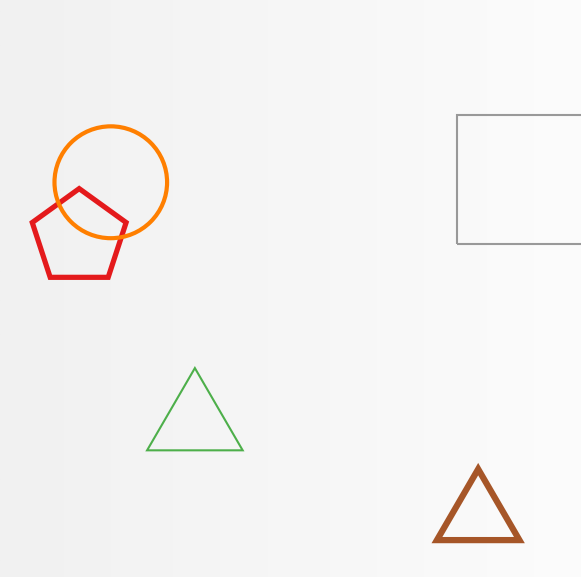[{"shape": "pentagon", "thickness": 2.5, "radius": 0.42, "center": [0.136, 0.588]}, {"shape": "triangle", "thickness": 1, "radius": 0.47, "center": [0.335, 0.267]}, {"shape": "circle", "thickness": 2, "radius": 0.48, "center": [0.191, 0.684]}, {"shape": "triangle", "thickness": 3, "radius": 0.41, "center": [0.823, 0.105]}, {"shape": "square", "thickness": 1, "radius": 0.56, "center": [0.899, 0.689]}]